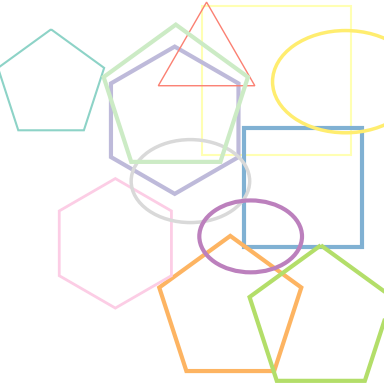[{"shape": "pentagon", "thickness": 1.5, "radius": 0.72, "center": [0.133, 0.779]}, {"shape": "square", "thickness": 1.5, "radius": 0.97, "center": [0.718, 0.79]}, {"shape": "hexagon", "thickness": 3, "radius": 0.96, "center": [0.454, 0.688]}, {"shape": "triangle", "thickness": 1, "radius": 0.72, "center": [0.537, 0.85]}, {"shape": "square", "thickness": 3, "radius": 0.77, "center": [0.788, 0.513]}, {"shape": "pentagon", "thickness": 3, "radius": 0.97, "center": [0.598, 0.193]}, {"shape": "pentagon", "thickness": 3, "radius": 0.97, "center": [0.833, 0.168]}, {"shape": "hexagon", "thickness": 2, "radius": 0.84, "center": [0.3, 0.368]}, {"shape": "oval", "thickness": 2.5, "radius": 0.77, "center": [0.495, 0.53]}, {"shape": "oval", "thickness": 3, "radius": 0.67, "center": [0.651, 0.386]}, {"shape": "pentagon", "thickness": 3, "radius": 0.99, "center": [0.457, 0.739]}, {"shape": "oval", "thickness": 2.5, "radius": 0.95, "center": [0.898, 0.788]}]